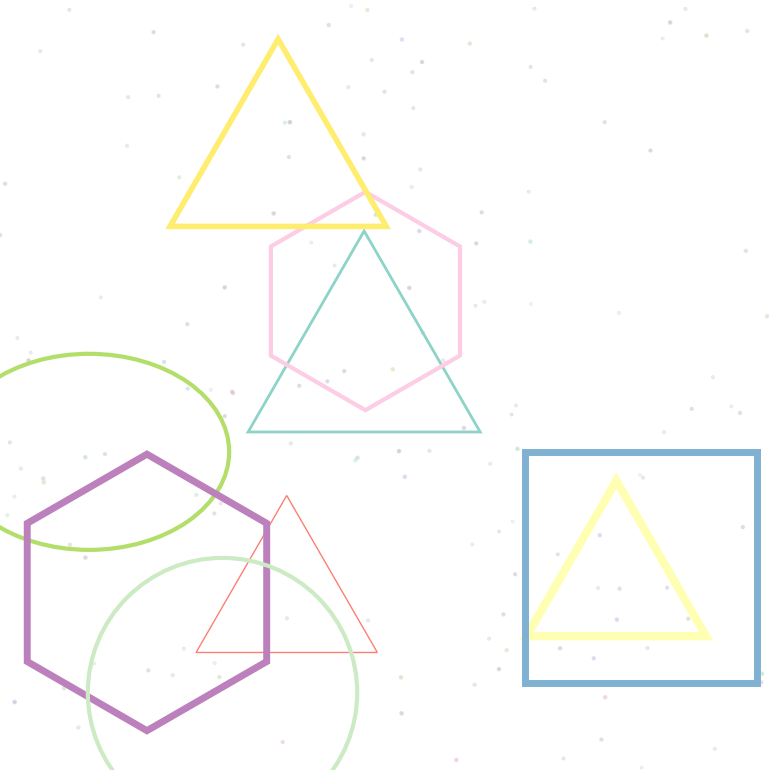[{"shape": "triangle", "thickness": 1, "radius": 0.87, "center": [0.473, 0.526]}, {"shape": "triangle", "thickness": 3, "radius": 0.67, "center": [0.8, 0.241]}, {"shape": "triangle", "thickness": 0.5, "radius": 0.68, "center": [0.372, 0.221]}, {"shape": "square", "thickness": 2.5, "radius": 0.75, "center": [0.832, 0.263]}, {"shape": "oval", "thickness": 1.5, "radius": 0.91, "center": [0.116, 0.413]}, {"shape": "hexagon", "thickness": 1.5, "radius": 0.71, "center": [0.475, 0.609]}, {"shape": "hexagon", "thickness": 2.5, "radius": 0.9, "center": [0.191, 0.231]}, {"shape": "circle", "thickness": 1.5, "radius": 0.87, "center": [0.289, 0.101]}, {"shape": "triangle", "thickness": 2, "radius": 0.81, "center": [0.361, 0.787]}]